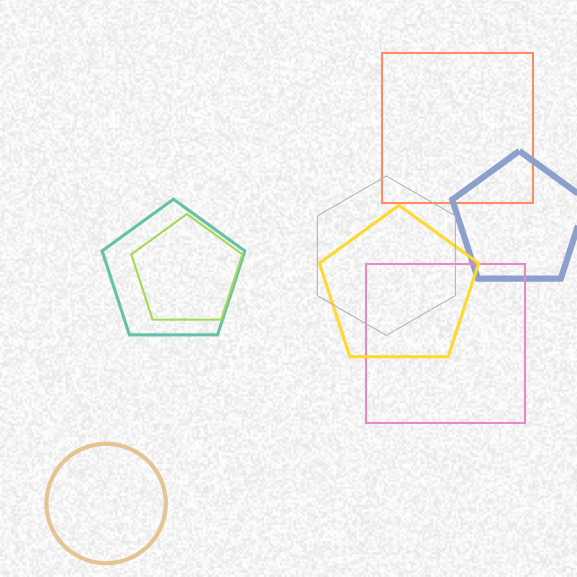[{"shape": "pentagon", "thickness": 1.5, "radius": 0.65, "center": [0.3, 0.524]}, {"shape": "square", "thickness": 1, "radius": 0.65, "center": [0.792, 0.777]}, {"shape": "pentagon", "thickness": 3, "radius": 0.61, "center": [0.899, 0.616]}, {"shape": "square", "thickness": 1, "radius": 0.69, "center": [0.772, 0.405]}, {"shape": "pentagon", "thickness": 1, "radius": 0.51, "center": [0.324, 0.527]}, {"shape": "pentagon", "thickness": 1.5, "radius": 0.72, "center": [0.691, 0.499]}, {"shape": "circle", "thickness": 2, "radius": 0.52, "center": [0.184, 0.127]}, {"shape": "hexagon", "thickness": 0.5, "radius": 0.69, "center": [0.669, 0.556]}]